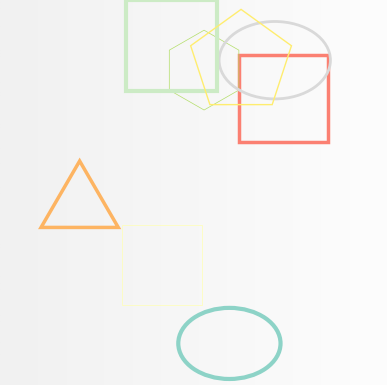[{"shape": "oval", "thickness": 3, "radius": 0.66, "center": [0.592, 0.108]}, {"shape": "square", "thickness": 0.5, "radius": 0.52, "center": [0.418, 0.312]}, {"shape": "square", "thickness": 2.5, "radius": 0.57, "center": [0.732, 0.744]}, {"shape": "triangle", "thickness": 2.5, "radius": 0.58, "center": [0.206, 0.467]}, {"shape": "hexagon", "thickness": 0.5, "radius": 0.52, "center": [0.527, 0.818]}, {"shape": "oval", "thickness": 2, "radius": 0.72, "center": [0.709, 0.844]}, {"shape": "square", "thickness": 3, "radius": 0.59, "center": [0.443, 0.882]}, {"shape": "pentagon", "thickness": 1, "radius": 0.68, "center": [0.622, 0.839]}]